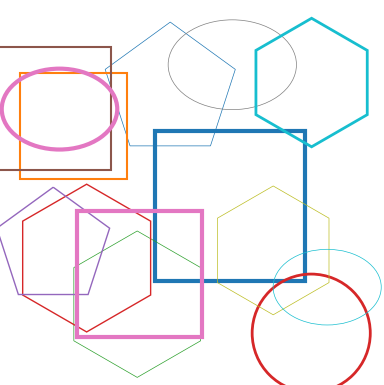[{"shape": "pentagon", "thickness": 0.5, "radius": 0.89, "center": [0.442, 0.765]}, {"shape": "square", "thickness": 3, "radius": 0.98, "center": [0.598, 0.465]}, {"shape": "square", "thickness": 1.5, "radius": 0.69, "center": [0.191, 0.673]}, {"shape": "hexagon", "thickness": 0.5, "radius": 0.95, "center": [0.356, 0.21]}, {"shape": "circle", "thickness": 2, "radius": 0.77, "center": [0.808, 0.135]}, {"shape": "hexagon", "thickness": 1, "radius": 0.96, "center": [0.225, 0.33]}, {"shape": "pentagon", "thickness": 1, "radius": 0.77, "center": [0.138, 0.36]}, {"shape": "square", "thickness": 1.5, "radius": 0.8, "center": [0.127, 0.718]}, {"shape": "square", "thickness": 3, "radius": 0.82, "center": [0.362, 0.287]}, {"shape": "oval", "thickness": 3, "radius": 0.75, "center": [0.155, 0.717]}, {"shape": "oval", "thickness": 0.5, "radius": 0.83, "center": [0.603, 0.832]}, {"shape": "hexagon", "thickness": 0.5, "radius": 0.84, "center": [0.71, 0.35]}, {"shape": "oval", "thickness": 0.5, "radius": 0.7, "center": [0.85, 0.254]}, {"shape": "hexagon", "thickness": 2, "radius": 0.83, "center": [0.809, 0.786]}]